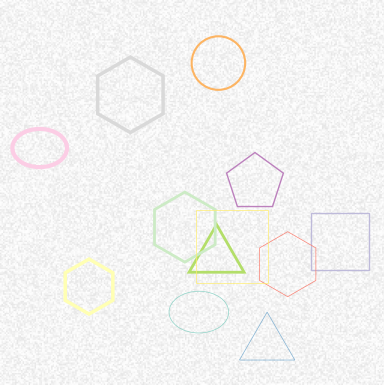[{"shape": "oval", "thickness": 0.5, "radius": 0.39, "center": [0.517, 0.189]}, {"shape": "hexagon", "thickness": 2.5, "radius": 0.36, "center": [0.231, 0.256]}, {"shape": "square", "thickness": 1, "radius": 0.37, "center": [0.883, 0.372]}, {"shape": "hexagon", "thickness": 0.5, "radius": 0.42, "center": [0.747, 0.314]}, {"shape": "triangle", "thickness": 0.5, "radius": 0.42, "center": [0.694, 0.106]}, {"shape": "circle", "thickness": 1.5, "radius": 0.35, "center": [0.567, 0.836]}, {"shape": "triangle", "thickness": 2, "radius": 0.41, "center": [0.563, 0.334]}, {"shape": "oval", "thickness": 3, "radius": 0.35, "center": [0.103, 0.616]}, {"shape": "hexagon", "thickness": 2.5, "radius": 0.49, "center": [0.339, 0.754]}, {"shape": "pentagon", "thickness": 1, "radius": 0.39, "center": [0.662, 0.526]}, {"shape": "hexagon", "thickness": 2, "radius": 0.45, "center": [0.48, 0.41]}, {"shape": "square", "thickness": 0.5, "radius": 0.47, "center": [0.601, 0.36]}]